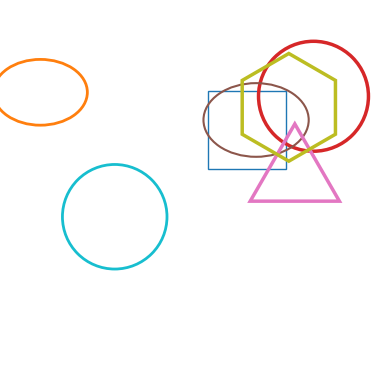[{"shape": "square", "thickness": 1, "radius": 0.51, "center": [0.641, 0.661]}, {"shape": "oval", "thickness": 2, "radius": 0.61, "center": [0.105, 0.76]}, {"shape": "circle", "thickness": 2.5, "radius": 0.71, "center": [0.814, 0.75]}, {"shape": "oval", "thickness": 1.5, "radius": 0.68, "center": [0.665, 0.688]}, {"shape": "triangle", "thickness": 2.5, "radius": 0.67, "center": [0.766, 0.544]}, {"shape": "hexagon", "thickness": 2.5, "radius": 0.7, "center": [0.75, 0.721]}, {"shape": "circle", "thickness": 2, "radius": 0.68, "center": [0.298, 0.437]}]